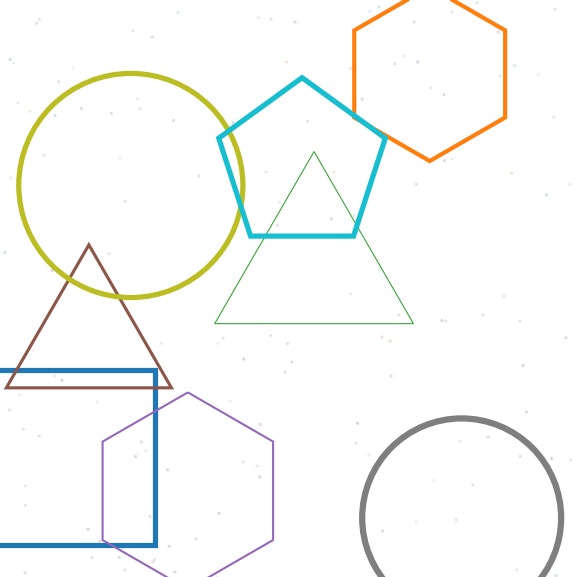[{"shape": "square", "thickness": 2.5, "radius": 0.76, "center": [0.116, 0.207]}, {"shape": "hexagon", "thickness": 2, "radius": 0.75, "center": [0.744, 0.871]}, {"shape": "triangle", "thickness": 0.5, "radius": 0.99, "center": [0.544, 0.538]}, {"shape": "hexagon", "thickness": 1, "radius": 0.85, "center": [0.325, 0.149]}, {"shape": "triangle", "thickness": 1.5, "radius": 0.83, "center": [0.154, 0.41]}, {"shape": "circle", "thickness": 3, "radius": 0.86, "center": [0.799, 0.102]}, {"shape": "circle", "thickness": 2.5, "radius": 0.97, "center": [0.227, 0.678]}, {"shape": "pentagon", "thickness": 2.5, "radius": 0.76, "center": [0.523, 0.713]}]